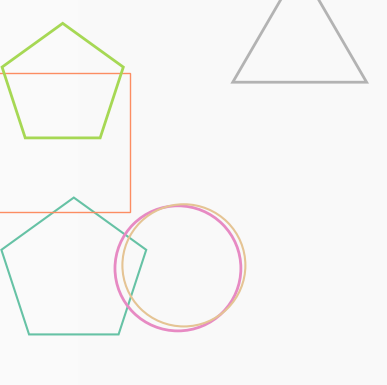[{"shape": "pentagon", "thickness": 1.5, "radius": 0.98, "center": [0.19, 0.29]}, {"shape": "square", "thickness": 1, "radius": 0.91, "center": [0.153, 0.63]}, {"shape": "circle", "thickness": 2, "radius": 0.81, "center": [0.459, 0.303]}, {"shape": "pentagon", "thickness": 2, "radius": 0.82, "center": [0.162, 0.775]}, {"shape": "circle", "thickness": 1.5, "radius": 0.79, "center": [0.475, 0.311]}, {"shape": "triangle", "thickness": 2, "radius": 1.0, "center": [0.773, 0.886]}]